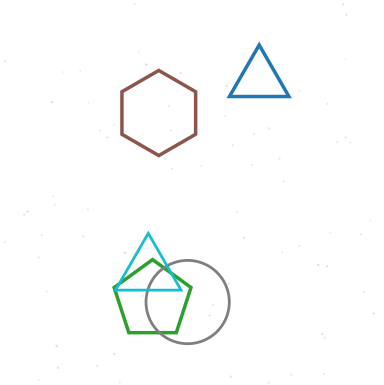[{"shape": "triangle", "thickness": 2.5, "radius": 0.45, "center": [0.673, 0.794]}, {"shape": "pentagon", "thickness": 2.5, "radius": 0.52, "center": [0.396, 0.221]}, {"shape": "hexagon", "thickness": 2.5, "radius": 0.55, "center": [0.412, 0.706]}, {"shape": "circle", "thickness": 2, "radius": 0.54, "center": [0.487, 0.215]}, {"shape": "triangle", "thickness": 2, "radius": 0.49, "center": [0.385, 0.296]}]